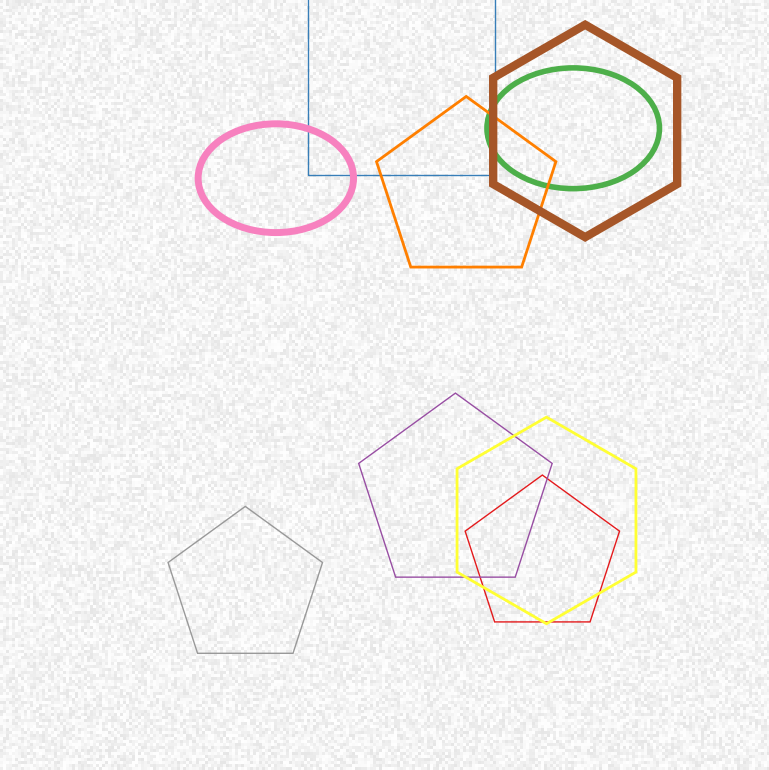[{"shape": "pentagon", "thickness": 0.5, "radius": 0.53, "center": [0.704, 0.278]}, {"shape": "square", "thickness": 0.5, "radius": 0.61, "center": [0.521, 0.895]}, {"shape": "oval", "thickness": 2, "radius": 0.56, "center": [0.744, 0.833]}, {"shape": "pentagon", "thickness": 0.5, "radius": 0.66, "center": [0.591, 0.357]}, {"shape": "pentagon", "thickness": 1, "radius": 0.61, "center": [0.605, 0.752]}, {"shape": "hexagon", "thickness": 1, "radius": 0.67, "center": [0.71, 0.324]}, {"shape": "hexagon", "thickness": 3, "radius": 0.69, "center": [0.76, 0.83]}, {"shape": "oval", "thickness": 2.5, "radius": 0.5, "center": [0.358, 0.769]}, {"shape": "pentagon", "thickness": 0.5, "radius": 0.53, "center": [0.319, 0.237]}]